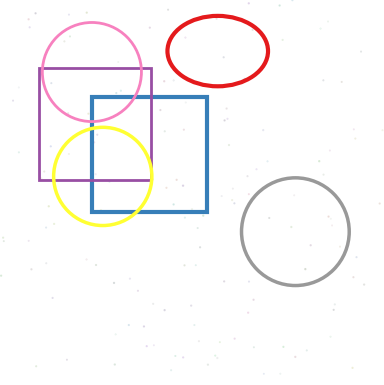[{"shape": "oval", "thickness": 3, "radius": 0.65, "center": [0.566, 0.867]}, {"shape": "square", "thickness": 3, "radius": 0.75, "center": [0.388, 0.599]}, {"shape": "square", "thickness": 2, "radius": 0.73, "center": [0.246, 0.679]}, {"shape": "circle", "thickness": 2.5, "radius": 0.64, "center": [0.267, 0.542]}, {"shape": "circle", "thickness": 2, "radius": 0.64, "center": [0.239, 0.813]}, {"shape": "circle", "thickness": 2.5, "radius": 0.7, "center": [0.767, 0.398]}]